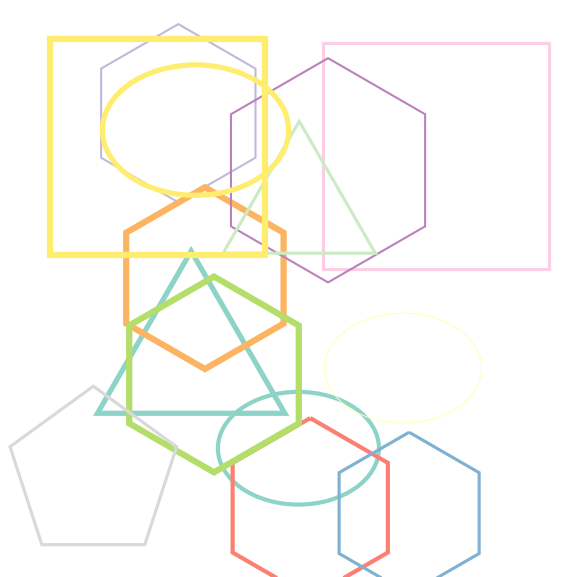[{"shape": "oval", "thickness": 2, "radius": 0.7, "center": [0.517, 0.223]}, {"shape": "triangle", "thickness": 2.5, "radius": 0.94, "center": [0.331, 0.377]}, {"shape": "oval", "thickness": 0.5, "radius": 0.68, "center": [0.698, 0.362]}, {"shape": "hexagon", "thickness": 1, "radius": 0.77, "center": [0.309, 0.803]}, {"shape": "hexagon", "thickness": 2, "radius": 0.78, "center": [0.537, 0.12]}, {"shape": "hexagon", "thickness": 1.5, "radius": 0.7, "center": [0.708, 0.111]}, {"shape": "hexagon", "thickness": 3, "radius": 0.79, "center": [0.355, 0.518]}, {"shape": "hexagon", "thickness": 3, "radius": 0.85, "center": [0.371, 0.351]}, {"shape": "square", "thickness": 1.5, "radius": 0.98, "center": [0.756, 0.729]}, {"shape": "pentagon", "thickness": 1.5, "radius": 0.76, "center": [0.162, 0.179]}, {"shape": "hexagon", "thickness": 1, "radius": 0.97, "center": [0.568, 0.704]}, {"shape": "triangle", "thickness": 1.5, "radius": 0.76, "center": [0.518, 0.637]}, {"shape": "oval", "thickness": 2.5, "radius": 0.81, "center": [0.338, 0.774]}, {"shape": "square", "thickness": 3, "radius": 0.93, "center": [0.273, 0.745]}]